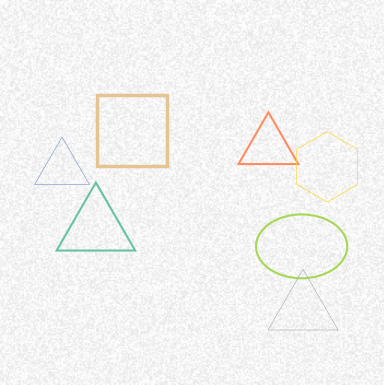[{"shape": "triangle", "thickness": 1.5, "radius": 0.59, "center": [0.249, 0.408]}, {"shape": "triangle", "thickness": 1.5, "radius": 0.45, "center": [0.697, 0.619]}, {"shape": "triangle", "thickness": 0.5, "radius": 0.41, "center": [0.161, 0.562]}, {"shape": "oval", "thickness": 1.5, "radius": 0.59, "center": [0.783, 0.36]}, {"shape": "hexagon", "thickness": 0.5, "radius": 0.46, "center": [0.85, 0.567]}, {"shape": "square", "thickness": 2.5, "radius": 0.46, "center": [0.343, 0.662]}, {"shape": "triangle", "thickness": 0.5, "radius": 0.53, "center": [0.787, 0.195]}]